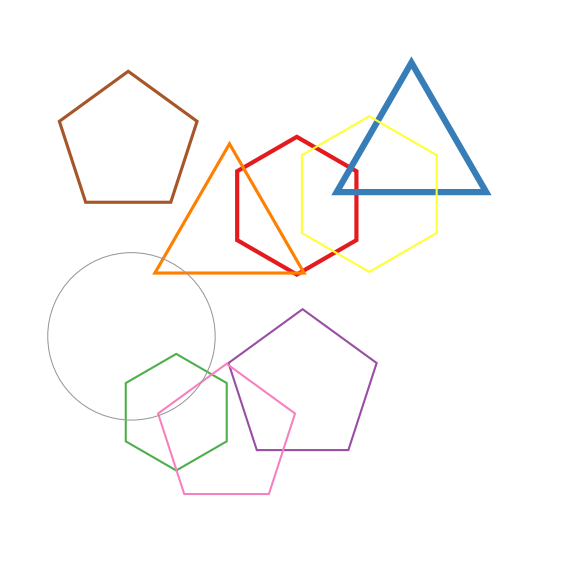[{"shape": "hexagon", "thickness": 2, "radius": 0.6, "center": [0.514, 0.643]}, {"shape": "triangle", "thickness": 3, "radius": 0.75, "center": [0.712, 0.741]}, {"shape": "hexagon", "thickness": 1, "radius": 0.5, "center": [0.305, 0.285]}, {"shape": "pentagon", "thickness": 1, "radius": 0.67, "center": [0.524, 0.329]}, {"shape": "triangle", "thickness": 1.5, "radius": 0.75, "center": [0.397, 0.601]}, {"shape": "hexagon", "thickness": 1, "radius": 0.67, "center": [0.639, 0.663]}, {"shape": "pentagon", "thickness": 1.5, "radius": 0.63, "center": [0.222, 0.75]}, {"shape": "pentagon", "thickness": 1, "radius": 0.62, "center": [0.392, 0.245]}, {"shape": "circle", "thickness": 0.5, "radius": 0.72, "center": [0.228, 0.417]}]